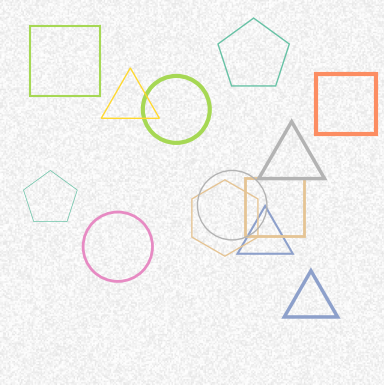[{"shape": "pentagon", "thickness": 0.5, "radius": 0.37, "center": [0.131, 0.484]}, {"shape": "pentagon", "thickness": 1, "radius": 0.49, "center": [0.659, 0.856]}, {"shape": "square", "thickness": 3, "radius": 0.39, "center": [0.899, 0.731]}, {"shape": "triangle", "thickness": 1.5, "radius": 0.41, "center": [0.689, 0.382]}, {"shape": "triangle", "thickness": 2.5, "radius": 0.4, "center": [0.808, 0.217]}, {"shape": "circle", "thickness": 2, "radius": 0.45, "center": [0.306, 0.359]}, {"shape": "circle", "thickness": 3, "radius": 0.43, "center": [0.458, 0.716]}, {"shape": "square", "thickness": 1.5, "radius": 0.46, "center": [0.169, 0.842]}, {"shape": "triangle", "thickness": 1, "radius": 0.44, "center": [0.339, 0.736]}, {"shape": "hexagon", "thickness": 1, "radius": 0.5, "center": [0.584, 0.434]}, {"shape": "square", "thickness": 2, "radius": 0.38, "center": [0.713, 0.462]}, {"shape": "triangle", "thickness": 2.5, "radius": 0.49, "center": [0.758, 0.586]}, {"shape": "circle", "thickness": 1, "radius": 0.45, "center": [0.603, 0.467]}]